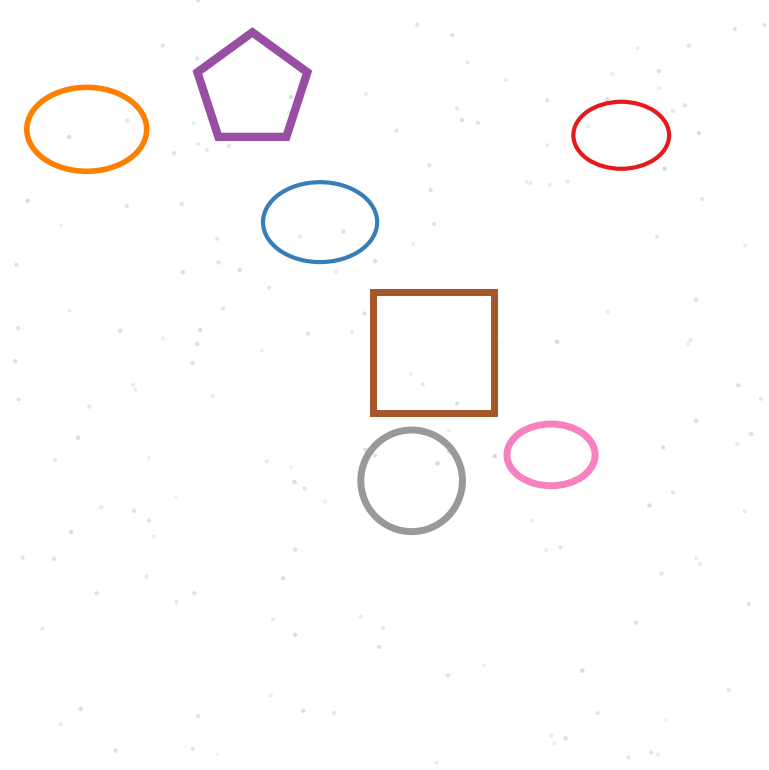[{"shape": "oval", "thickness": 1.5, "radius": 0.31, "center": [0.807, 0.824]}, {"shape": "oval", "thickness": 1.5, "radius": 0.37, "center": [0.416, 0.712]}, {"shape": "pentagon", "thickness": 3, "radius": 0.38, "center": [0.328, 0.883]}, {"shape": "oval", "thickness": 2, "radius": 0.39, "center": [0.113, 0.832]}, {"shape": "square", "thickness": 2.5, "radius": 0.39, "center": [0.563, 0.542]}, {"shape": "oval", "thickness": 2.5, "radius": 0.29, "center": [0.716, 0.409]}, {"shape": "circle", "thickness": 2.5, "radius": 0.33, "center": [0.535, 0.376]}]